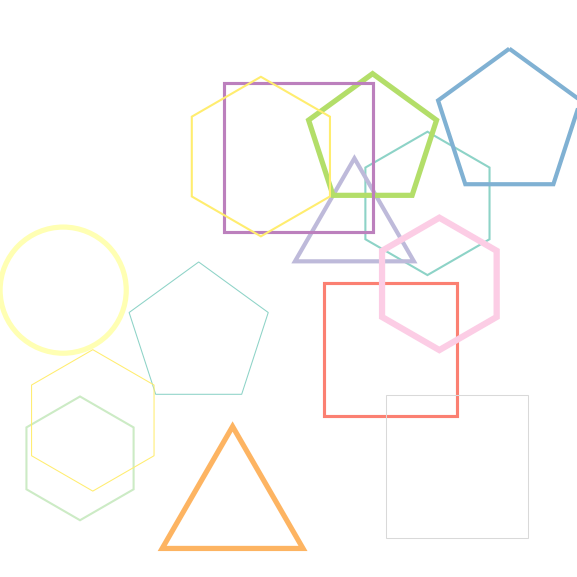[{"shape": "pentagon", "thickness": 0.5, "radius": 0.63, "center": [0.344, 0.419]}, {"shape": "hexagon", "thickness": 1, "radius": 0.62, "center": [0.74, 0.647]}, {"shape": "circle", "thickness": 2.5, "radius": 0.55, "center": [0.109, 0.497]}, {"shape": "triangle", "thickness": 2, "radius": 0.59, "center": [0.614, 0.606]}, {"shape": "square", "thickness": 1.5, "radius": 0.58, "center": [0.677, 0.394]}, {"shape": "pentagon", "thickness": 2, "radius": 0.65, "center": [0.882, 0.785]}, {"shape": "triangle", "thickness": 2.5, "radius": 0.7, "center": [0.403, 0.12]}, {"shape": "pentagon", "thickness": 2.5, "radius": 0.58, "center": [0.645, 0.755]}, {"shape": "hexagon", "thickness": 3, "radius": 0.57, "center": [0.761, 0.508]}, {"shape": "square", "thickness": 0.5, "radius": 0.62, "center": [0.792, 0.191]}, {"shape": "square", "thickness": 1.5, "radius": 0.65, "center": [0.517, 0.727]}, {"shape": "hexagon", "thickness": 1, "radius": 0.54, "center": [0.139, 0.205]}, {"shape": "hexagon", "thickness": 1, "radius": 0.69, "center": [0.452, 0.728]}, {"shape": "hexagon", "thickness": 0.5, "radius": 0.61, "center": [0.161, 0.271]}]